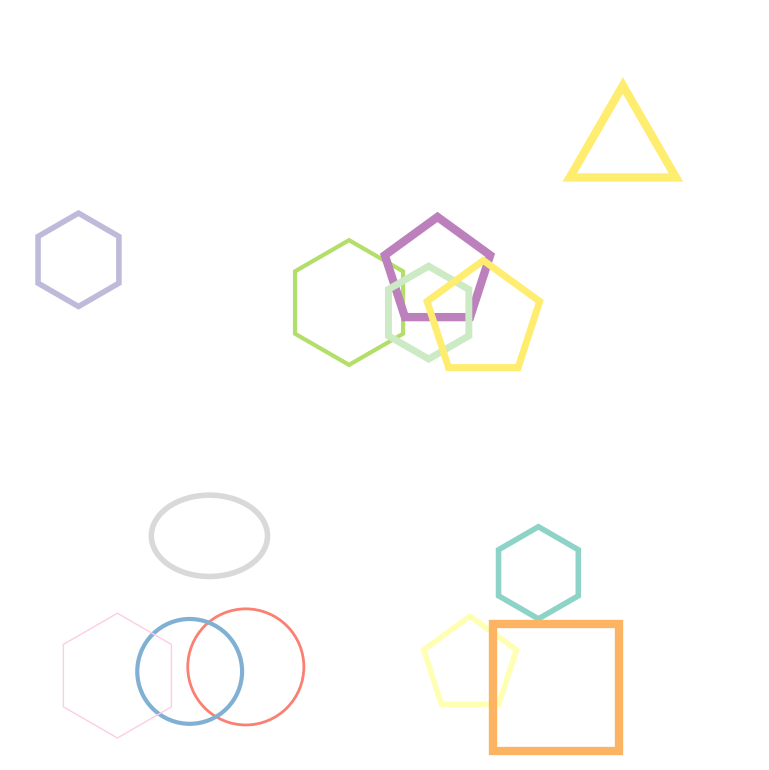[{"shape": "hexagon", "thickness": 2, "radius": 0.3, "center": [0.699, 0.256]}, {"shape": "pentagon", "thickness": 2, "radius": 0.32, "center": [0.61, 0.136]}, {"shape": "hexagon", "thickness": 2, "radius": 0.3, "center": [0.102, 0.663]}, {"shape": "circle", "thickness": 1, "radius": 0.38, "center": [0.319, 0.134]}, {"shape": "circle", "thickness": 1.5, "radius": 0.34, "center": [0.246, 0.128]}, {"shape": "square", "thickness": 3, "radius": 0.41, "center": [0.722, 0.107]}, {"shape": "hexagon", "thickness": 1.5, "radius": 0.4, "center": [0.453, 0.607]}, {"shape": "hexagon", "thickness": 0.5, "radius": 0.41, "center": [0.152, 0.123]}, {"shape": "oval", "thickness": 2, "radius": 0.38, "center": [0.272, 0.304]}, {"shape": "pentagon", "thickness": 3, "radius": 0.36, "center": [0.568, 0.646]}, {"shape": "hexagon", "thickness": 2.5, "radius": 0.3, "center": [0.557, 0.594]}, {"shape": "pentagon", "thickness": 2.5, "radius": 0.38, "center": [0.628, 0.585]}, {"shape": "triangle", "thickness": 3, "radius": 0.4, "center": [0.809, 0.809]}]